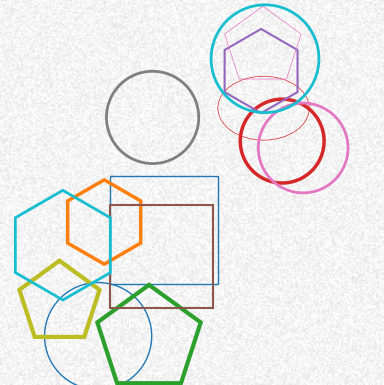[{"shape": "square", "thickness": 1, "radius": 0.7, "center": [0.426, 0.403]}, {"shape": "circle", "thickness": 1, "radius": 0.7, "center": [0.255, 0.127]}, {"shape": "hexagon", "thickness": 2.5, "radius": 0.55, "center": [0.271, 0.423]}, {"shape": "pentagon", "thickness": 3, "radius": 0.71, "center": [0.387, 0.119]}, {"shape": "circle", "thickness": 2.5, "radius": 0.54, "center": [0.733, 0.634]}, {"shape": "oval", "thickness": 0.5, "radius": 0.59, "center": [0.685, 0.719]}, {"shape": "hexagon", "thickness": 1.5, "radius": 0.55, "center": [0.678, 0.815]}, {"shape": "square", "thickness": 1.5, "radius": 0.67, "center": [0.419, 0.334]}, {"shape": "pentagon", "thickness": 0.5, "radius": 0.52, "center": [0.683, 0.879]}, {"shape": "circle", "thickness": 2, "radius": 0.58, "center": [0.787, 0.616]}, {"shape": "circle", "thickness": 2, "radius": 0.6, "center": [0.396, 0.695]}, {"shape": "pentagon", "thickness": 3, "radius": 0.55, "center": [0.154, 0.213]}, {"shape": "circle", "thickness": 2, "radius": 0.7, "center": [0.688, 0.847]}, {"shape": "hexagon", "thickness": 2, "radius": 0.71, "center": [0.163, 0.363]}]